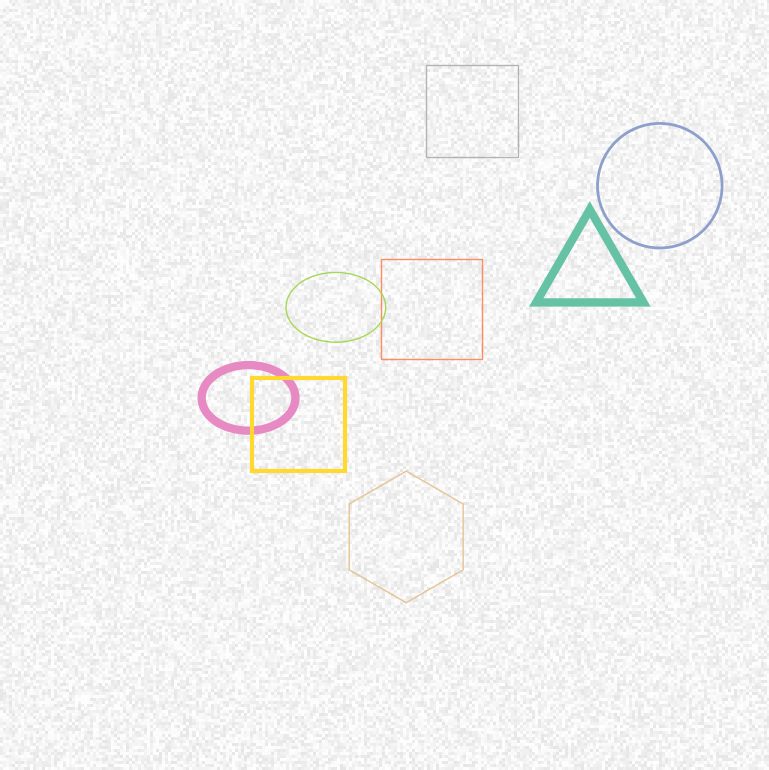[{"shape": "triangle", "thickness": 3, "radius": 0.4, "center": [0.766, 0.647]}, {"shape": "square", "thickness": 0.5, "radius": 0.33, "center": [0.561, 0.599]}, {"shape": "circle", "thickness": 1, "radius": 0.4, "center": [0.857, 0.759]}, {"shape": "oval", "thickness": 3, "radius": 0.3, "center": [0.323, 0.483]}, {"shape": "oval", "thickness": 0.5, "radius": 0.32, "center": [0.436, 0.601]}, {"shape": "square", "thickness": 1.5, "radius": 0.3, "center": [0.388, 0.449]}, {"shape": "hexagon", "thickness": 0.5, "radius": 0.43, "center": [0.528, 0.303]}, {"shape": "square", "thickness": 0.5, "radius": 0.3, "center": [0.614, 0.855]}]